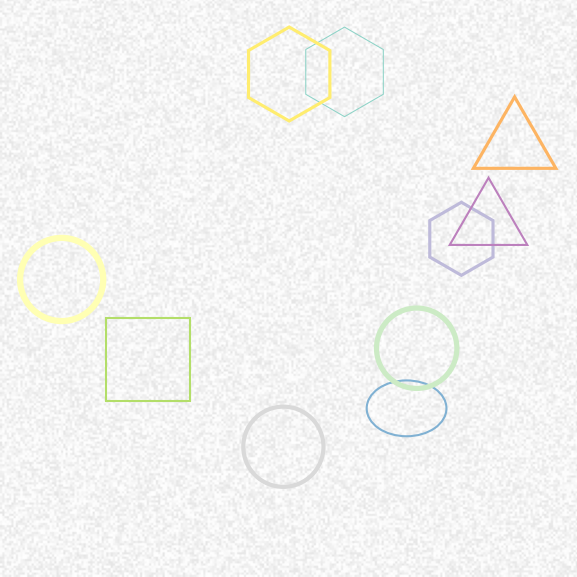[{"shape": "hexagon", "thickness": 0.5, "radius": 0.39, "center": [0.597, 0.875]}, {"shape": "circle", "thickness": 3, "radius": 0.36, "center": [0.107, 0.515]}, {"shape": "hexagon", "thickness": 1.5, "radius": 0.32, "center": [0.799, 0.586]}, {"shape": "oval", "thickness": 1, "radius": 0.35, "center": [0.704, 0.292]}, {"shape": "triangle", "thickness": 1.5, "radius": 0.41, "center": [0.891, 0.749]}, {"shape": "square", "thickness": 1, "radius": 0.36, "center": [0.256, 0.376]}, {"shape": "circle", "thickness": 2, "radius": 0.35, "center": [0.491, 0.226]}, {"shape": "triangle", "thickness": 1, "radius": 0.39, "center": [0.846, 0.614]}, {"shape": "circle", "thickness": 2.5, "radius": 0.35, "center": [0.722, 0.396]}, {"shape": "hexagon", "thickness": 1.5, "radius": 0.41, "center": [0.501, 0.871]}]